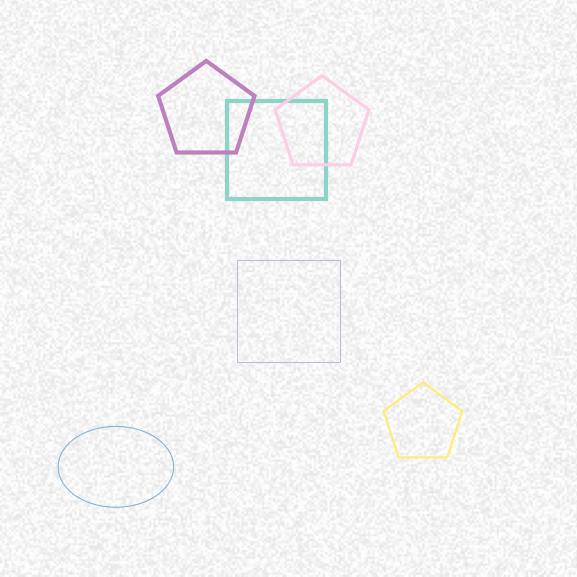[{"shape": "square", "thickness": 2, "radius": 0.43, "center": [0.479, 0.739]}, {"shape": "square", "thickness": 0.5, "radius": 0.45, "center": [0.499, 0.461]}, {"shape": "oval", "thickness": 0.5, "radius": 0.5, "center": [0.201, 0.191]}, {"shape": "pentagon", "thickness": 1.5, "radius": 0.43, "center": [0.558, 0.783]}, {"shape": "pentagon", "thickness": 2, "radius": 0.44, "center": [0.357, 0.806]}, {"shape": "pentagon", "thickness": 1, "radius": 0.36, "center": [0.732, 0.265]}]